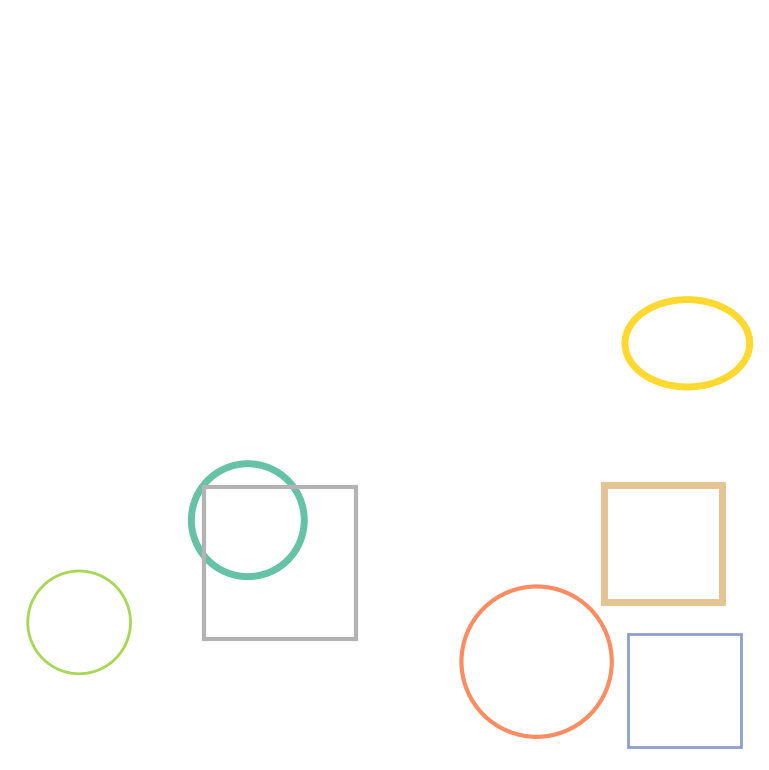[{"shape": "circle", "thickness": 2.5, "radius": 0.37, "center": [0.322, 0.324]}, {"shape": "circle", "thickness": 1.5, "radius": 0.49, "center": [0.697, 0.141]}, {"shape": "square", "thickness": 1, "radius": 0.37, "center": [0.889, 0.104]}, {"shape": "circle", "thickness": 1, "radius": 0.33, "center": [0.103, 0.192]}, {"shape": "oval", "thickness": 2.5, "radius": 0.41, "center": [0.893, 0.554]}, {"shape": "square", "thickness": 2.5, "radius": 0.38, "center": [0.861, 0.294]}, {"shape": "square", "thickness": 1.5, "radius": 0.5, "center": [0.364, 0.269]}]